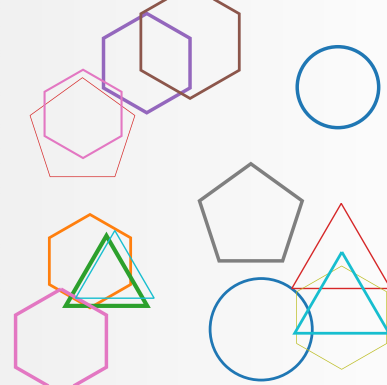[{"shape": "circle", "thickness": 2.5, "radius": 0.53, "center": [0.872, 0.774]}, {"shape": "circle", "thickness": 2, "radius": 0.66, "center": [0.674, 0.145]}, {"shape": "hexagon", "thickness": 2, "radius": 0.61, "center": [0.232, 0.322]}, {"shape": "triangle", "thickness": 3, "radius": 0.61, "center": [0.275, 0.266]}, {"shape": "triangle", "thickness": 1, "radius": 0.74, "center": [0.881, 0.324]}, {"shape": "pentagon", "thickness": 0.5, "radius": 0.71, "center": [0.213, 0.656]}, {"shape": "hexagon", "thickness": 2.5, "radius": 0.64, "center": [0.379, 0.836]}, {"shape": "hexagon", "thickness": 2, "radius": 0.73, "center": [0.49, 0.891]}, {"shape": "hexagon", "thickness": 2.5, "radius": 0.68, "center": [0.157, 0.114]}, {"shape": "hexagon", "thickness": 1.5, "radius": 0.57, "center": [0.214, 0.704]}, {"shape": "pentagon", "thickness": 2.5, "radius": 0.7, "center": [0.647, 0.435]}, {"shape": "hexagon", "thickness": 0.5, "radius": 0.67, "center": [0.882, 0.175]}, {"shape": "triangle", "thickness": 2, "radius": 0.7, "center": [0.882, 0.205]}, {"shape": "triangle", "thickness": 1, "radius": 0.59, "center": [0.296, 0.284]}]